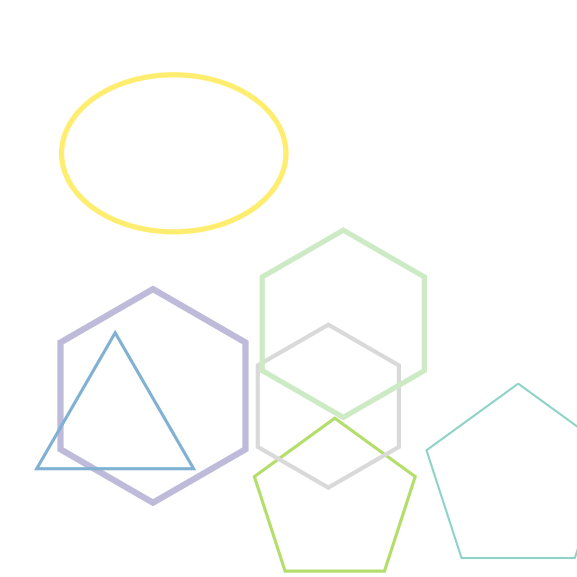[{"shape": "pentagon", "thickness": 1, "radius": 0.83, "center": [0.897, 0.168]}, {"shape": "hexagon", "thickness": 3, "radius": 0.92, "center": [0.265, 0.314]}, {"shape": "triangle", "thickness": 1.5, "radius": 0.78, "center": [0.199, 0.266]}, {"shape": "pentagon", "thickness": 1.5, "radius": 0.73, "center": [0.58, 0.129]}, {"shape": "hexagon", "thickness": 2, "radius": 0.71, "center": [0.569, 0.296]}, {"shape": "hexagon", "thickness": 2.5, "radius": 0.81, "center": [0.594, 0.438]}, {"shape": "oval", "thickness": 2.5, "radius": 0.97, "center": [0.301, 0.734]}]